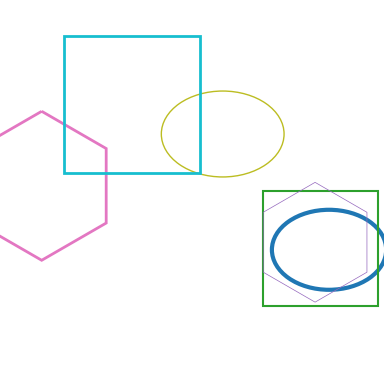[{"shape": "oval", "thickness": 3, "radius": 0.74, "center": [0.855, 0.351]}, {"shape": "square", "thickness": 1.5, "radius": 0.75, "center": [0.832, 0.355]}, {"shape": "hexagon", "thickness": 0.5, "radius": 0.78, "center": [0.818, 0.371]}, {"shape": "hexagon", "thickness": 2, "radius": 0.97, "center": [0.108, 0.517]}, {"shape": "oval", "thickness": 1, "radius": 0.8, "center": [0.578, 0.652]}, {"shape": "square", "thickness": 2, "radius": 0.88, "center": [0.344, 0.729]}]